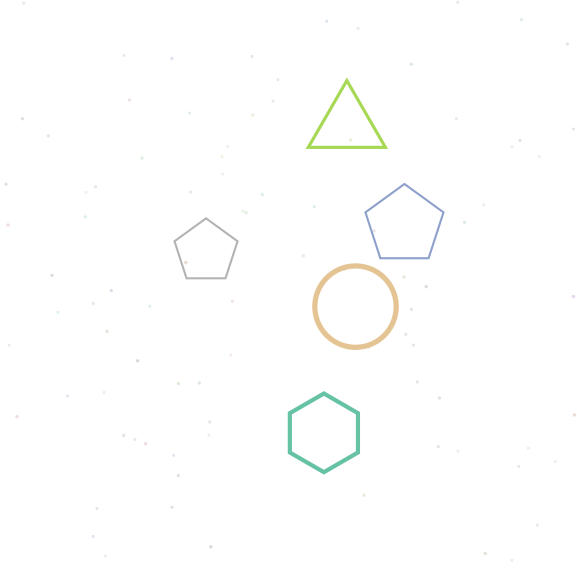[{"shape": "hexagon", "thickness": 2, "radius": 0.34, "center": [0.561, 0.25]}, {"shape": "pentagon", "thickness": 1, "radius": 0.36, "center": [0.7, 0.609]}, {"shape": "triangle", "thickness": 1.5, "radius": 0.39, "center": [0.601, 0.783]}, {"shape": "circle", "thickness": 2.5, "radius": 0.35, "center": [0.616, 0.468]}, {"shape": "pentagon", "thickness": 1, "radius": 0.29, "center": [0.357, 0.564]}]